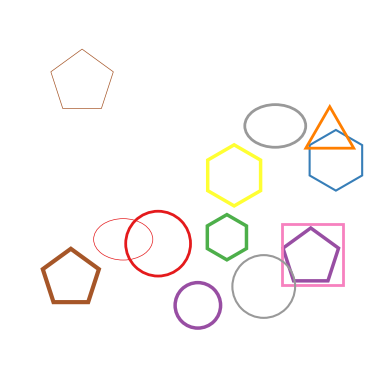[{"shape": "oval", "thickness": 0.5, "radius": 0.38, "center": [0.32, 0.378]}, {"shape": "circle", "thickness": 2, "radius": 0.42, "center": [0.411, 0.367]}, {"shape": "hexagon", "thickness": 1.5, "radius": 0.39, "center": [0.872, 0.584]}, {"shape": "hexagon", "thickness": 2.5, "radius": 0.29, "center": [0.589, 0.384]}, {"shape": "pentagon", "thickness": 2.5, "radius": 0.38, "center": [0.807, 0.332]}, {"shape": "circle", "thickness": 2.5, "radius": 0.3, "center": [0.514, 0.207]}, {"shape": "triangle", "thickness": 2, "radius": 0.36, "center": [0.857, 0.651]}, {"shape": "hexagon", "thickness": 2.5, "radius": 0.4, "center": [0.608, 0.544]}, {"shape": "pentagon", "thickness": 0.5, "radius": 0.43, "center": [0.213, 0.787]}, {"shape": "pentagon", "thickness": 3, "radius": 0.38, "center": [0.184, 0.277]}, {"shape": "square", "thickness": 2, "radius": 0.4, "center": [0.813, 0.339]}, {"shape": "circle", "thickness": 1.5, "radius": 0.41, "center": [0.685, 0.256]}, {"shape": "oval", "thickness": 2, "radius": 0.4, "center": [0.715, 0.673]}]